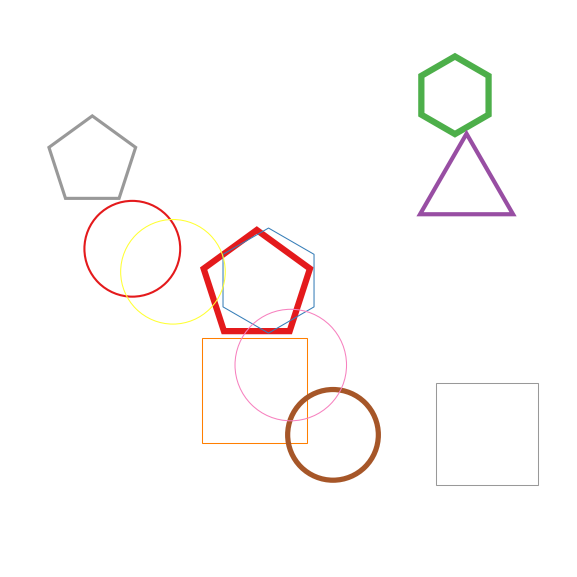[{"shape": "circle", "thickness": 1, "radius": 0.41, "center": [0.229, 0.568]}, {"shape": "pentagon", "thickness": 3, "radius": 0.48, "center": [0.445, 0.504]}, {"shape": "hexagon", "thickness": 0.5, "radius": 0.45, "center": [0.465, 0.513]}, {"shape": "hexagon", "thickness": 3, "radius": 0.34, "center": [0.788, 0.834]}, {"shape": "triangle", "thickness": 2, "radius": 0.46, "center": [0.808, 0.675]}, {"shape": "square", "thickness": 0.5, "radius": 0.46, "center": [0.441, 0.323]}, {"shape": "circle", "thickness": 0.5, "radius": 0.45, "center": [0.299, 0.529]}, {"shape": "circle", "thickness": 2.5, "radius": 0.39, "center": [0.577, 0.246]}, {"shape": "circle", "thickness": 0.5, "radius": 0.48, "center": [0.503, 0.367]}, {"shape": "pentagon", "thickness": 1.5, "radius": 0.39, "center": [0.16, 0.719]}, {"shape": "square", "thickness": 0.5, "radius": 0.44, "center": [0.843, 0.247]}]